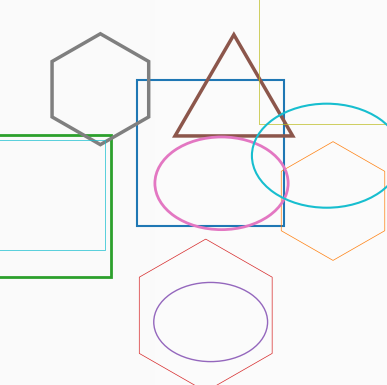[{"shape": "square", "thickness": 1.5, "radius": 0.95, "center": [0.543, 0.602]}, {"shape": "hexagon", "thickness": 0.5, "radius": 0.77, "center": [0.859, 0.478]}, {"shape": "square", "thickness": 2, "radius": 0.92, "center": [0.102, 0.466]}, {"shape": "hexagon", "thickness": 0.5, "radius": 0.99, "center": [0.531, 0.181]}, {"shape": "oval", "thickness": 1, "radius": 0.73, "center": [0.544, 0.164]}, {"shape": "triangle", "thickness": 2.5, "radius": 0.88, "center": [0.604, 0.735]}, {"shape": "oval", "thickness": 2, "radius": 0.86, "center": [0.572, 0.524]}, {"shape": "hexagon", "thickness": 2.5, "radius": 0.72, "center": [0.259, 0.768]}, {"shape": "square", "thickness": 0.5, "radius": 0.84, "center": [0.837, 0.846]}, {"shape": "square", "thickness": 0.5, "radius": 0.72, "center": [0.129, 0.494]}, {"shape": "oval", "thickness": 1.5, "radius": 0.97, "center": [0.843, 0.596]}]